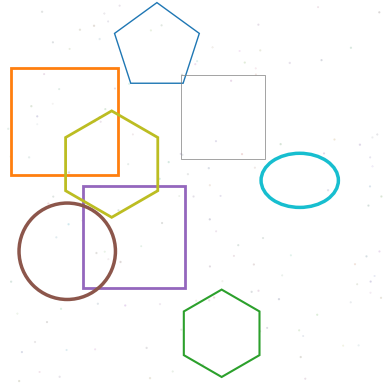[{"shape": "pentagon", "thickness": 1, "radius": 0.58, "center": [0.408, 0.877]}, {"shape": "square", "thickness": 2, "radius": 0.69, "center": [0.167, 0.685]}, {"shape": "hexagon", "thickness": 1.5, "radius": 0.57, "center": [0.576, 0.134]}, {"shape": "square", "thickness": 2, "radius": 0.66, "center": [0.349, 0.384]}, {"shape": "circle", "thickness": 2.5, "radius": 0.63, "center": [0.175, 0.347]}, {"shape": "square", "thickness": 0.5, "radius": 0.54, "center": [0.58, 0.696]}, {"shape": "hexagon", "thickness": 2, "radius": 0.69, "center": [0.29, 0.574]}, {"shape": "oval", "thickness": 2.5, "radius": 0.5, "center": [0.779, 0.532]}]